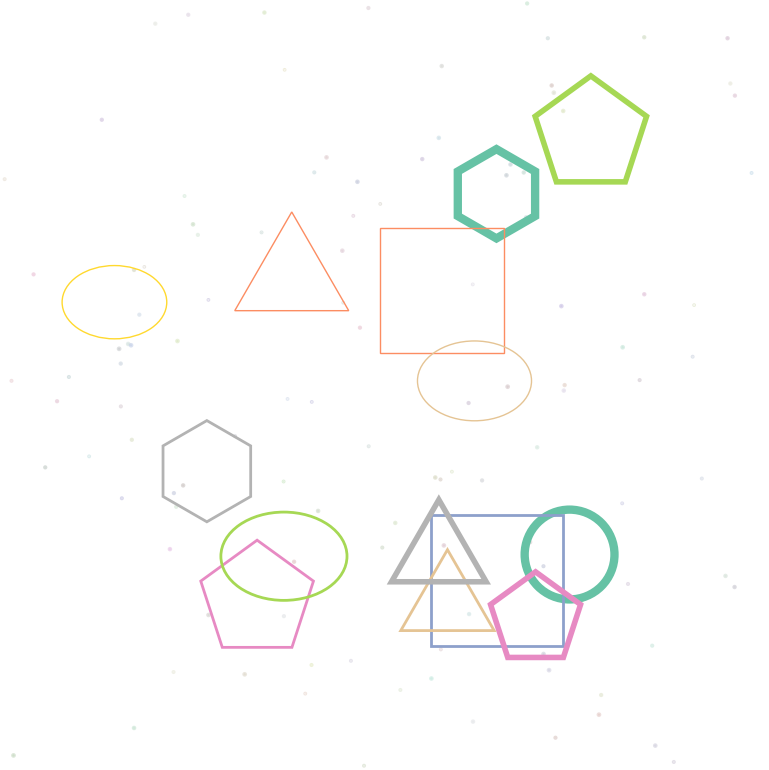[{"shape": "hexagon", "thickness": 3, "radius": 0.29, "center": [0.645, 0.748]}, {"shape": "circle", "thickness": 3, "radius": 0.29, "center": [0.74, 0.28]}, {"shape": "triangle", "thickness": 0.5, "radius": 0.43, "center": [0.379, 0.639]}, {"shape": "square", "thickness": 0.5, "radius": 0.4, "center": [0.574, 0.623]}, {"shape": "square", "thickness": 1, "radius": 0.43, "center": [0.646, 0.246]}, {"shape": "pentagon", "thickness": 1, "radius": 0.38, "center": [0.334, 0.222]}, {"shape": "pentagon", "thickness": 2, "radius": 0.31, "center": [0.696, 0.196]}, {"shape": "pentagon", "thickness": 2, "radius": 0.38, "center": [0.767, 0.825]}, {"shape": "oval", "thickness": 1, "radius": 0.41, "center": [0.369, 0.278]}, {"shape": "oval", "thickness": 0.5, "radius": 0.34, "center": [0.149, 0.608]}, {"shape": "triangle", "thickness": 1, "radius": 0.35, "center": [0.581, 0.216]}, {"shape": "oval", "thickness": 0.5, "radius": 0.37, "center": [0.616, 0.505]}, {"shape": "hexagon", "thickness": 1, "radius": 0.33, "center": [0.269, 0.388]}, {"shape": "triangle", "thickness": 2, "radius": 0.35, "center": [0.57, 0.28]}]